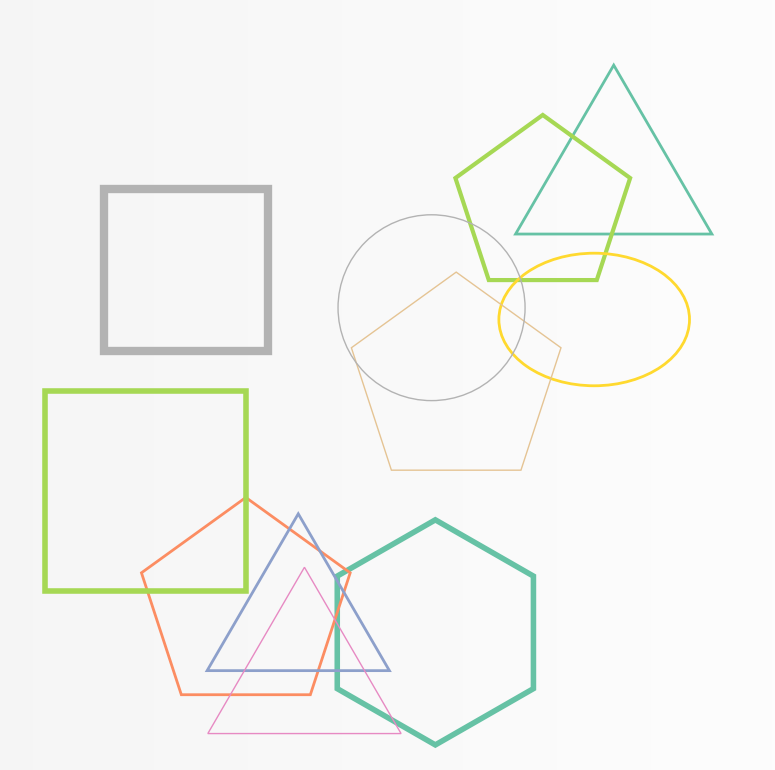[{"shape": "triangle", "thickness": 1, "radius": 0.73, "center": [0.792, 0.769]}, {"shape": "hexagon", "thickness": 2, "radius": 0.73, "center": [0.562, 0.179]}, {"shape": "pentagon", "thickness": 1, "radius": 0.71, "center": [0.317, 0.212]}, {"shape": "triangle", "thickness": 1, "radius": 0.68, "center": [0.385, 0.197]}, {"shape": "triangle", "thickness": 0.5, "radius": 0.72, "center": [0.393, 0.119]}, {"shape": "pentagon", "thickness": 1.5, "radius": 0.59, "center": [0.7, 0.732]}, {"shape": "square", "thickness": 2, "radius": 0.65, "center": [0.188, 0.362]}, {"shape": "oval", "thickness": 1, "radius": 0.61, "center": [0.767, 0.585]}, {"shape": "pentagon", "thickness": 0.5, "radius": 0.71, "center": [0.589, 0.504]}, {"shape": "square", "thickness": 3, "radius": 0.53, "center": [0.24, 0.649]}, {"shape": "circle", "thickness": 0.5, "radius": 0.6, "center": [0.557, 0.6]}]